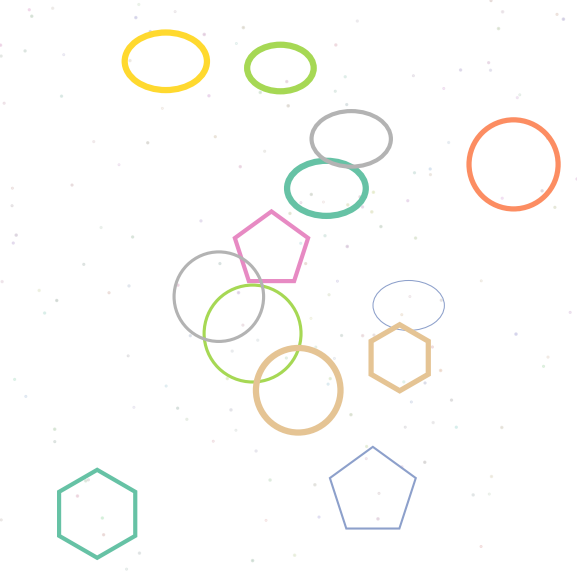[{"shape": "hexagon", "thickness": 2, "radius": 0.38, "center": [0.168, 0.109]}, {"shape": "oval", "thickness": 3, "radius": 0.34, "center": [0.565, 0.673]}, {"shape": "circle", "thickness": 2.5, "radius": 0.39, "center": [0.889, 0.715]}, {"shape": "pentagon", "thickness": 1, "radius": 0.39, "center": [0.646, 0.147]}, {"shape": "oval", "thickness": 0.5, "radius": 0.31, "center": [0.708, 0.47]}, {"shape": "pentagon", "thickness": 2, "radius": 0.33, "center": [0.47, 0.566]}, {"shape": "oval", "thickness": 3, "radius": 0.29, "center": [0.486, 0.881]}, {"shape": "circle", "thickness": 1.5, "radius": 0.42, "center": [0.437, 0.422]}, {"shape": "oval", "thickness": 3, "radius": 0.36, "center": [0.287, 0.893]}, {"shape": "circle", "thickness": 3, "radius": 0.37, "center": [0.516, 0.323]}, {"shape": "hexagon", "thickness": 2.5, "radius": 0.29, "center": [0.692, 0.38]}, {"shape": "oval", "thickness": 2, "radius": 0.34, "center": [0.608, 0.759]}, {"shape": "circle", "thickness": 1.5, "radius": 0.39, "center": [0.379, 0.485]}]